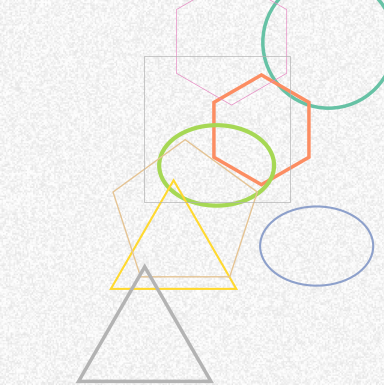[{"shape": "circle", "thickness": 2.5, "radius": 0.85, "center": [0.854, 0.89]}, {"shape": "hexagon", "thickness": 2.5, "radius": 0.71, "center": [0.679, 0.663]}, {"shape": "oval", "thickness": 1.5, "radius": 0.73, "center": [0.823, 0.361]}, {"shape": "hexagon", "thickness": 0.5, "radius": 0.83, "center": [0.601, 0.892]}, {"shape": "oval", "thickness": 3, "radius": 0.75, "center": [0.563, 0.57]}, {"shape": "triangle", "thickness": 1.5, "radius": 0.94, "center": [0.451, 0.344]}, {"shape": "pentagon", "thickness": 1, "radius": 0.98, "center": [0.481, 0.44]}, {"shape": "square", "thickness": 0.5, "radius": 0.95, "center": [0.564, 0.665]}, {"shape": "triangle", "thickness": 2.5, "radius": 0.99, "center": [0.376, 0.109]}]